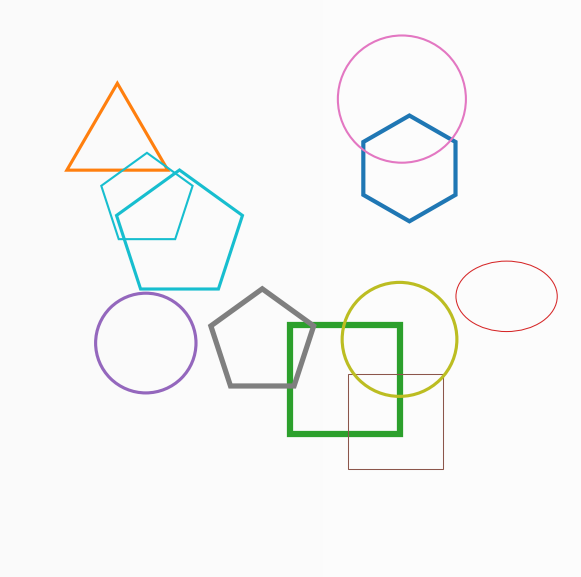[{"shape": "hexagon", "thickness": 2, "radius": 0.46, "center": [0.704, 0.708]}, {"shape": "triangle", "thickness": 1.5, "radius": 0.5, "center": [0.202, 0.755]}, {"shape": "square", "thickness": 3, "radius": 0.47, "center": [0.594, 0.342]}, {"shape": "oval", "thickness": 0.5, "radius": 0.44, "center": [0.872, 0.486]}, {"shape": "circle", "thickness": 1.5, "radius": 0.43, "center": [0.251, 0.405]}, {"shape": "square", "thickness": 0.5, "radius": 0.41, "center": [0.681, 0.269]}, {"shape": "circle", "thickness": 1, "radius": 0.55, "center": [0.691, 0.828]}, {"shape": "pentagon", "thickness": 2.5, "radius": 0.46, "center": [0.451, 0.406]}, {"shape": "circle", "thickness": 1.5, "radius": 0.49, "center": [0.687, 0.411]}, {"shape": "pentagon", "thickness": 1.5, "radius": 0.57, "center": [0.309, 0.591]}, {"shape": "pentagon", "thickness": 1, "radius": 0.41, "center": [0.253, 0.652]}]